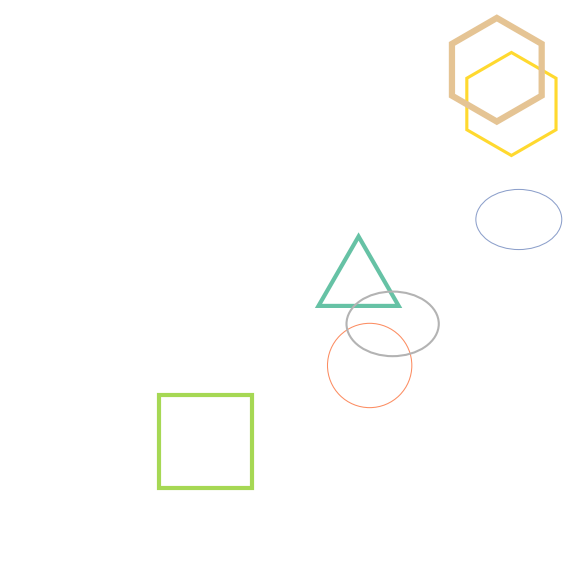[{"shape": "triangle", "thickness": 2, "radius": 0.4, "center": [0.621, 0.509]}, {"shape": "circle", "thickness": 0.5, "radius": 0.37, "center": [0.64, 0.366]}, {"shape": "oval", "thickness": 0.5, "radius": 0.37, "center": [0.898, 0.619]}, {"shape": "square", "thickness": 2, "radius": 0.4, "center": [0.356, 0.235]}, {"shape": "hexagon", "thickness": 1.5, "radius": 0.45, "center": [0.886, 0.819]}, {"shape": "hexagon", "thickness": 3, "radius": 0.45, "center": [0.86, 0.878]}, {"shape": "oval", "thickness": 1, "radius": 0.4, "center": [0.68, 0.438]}]